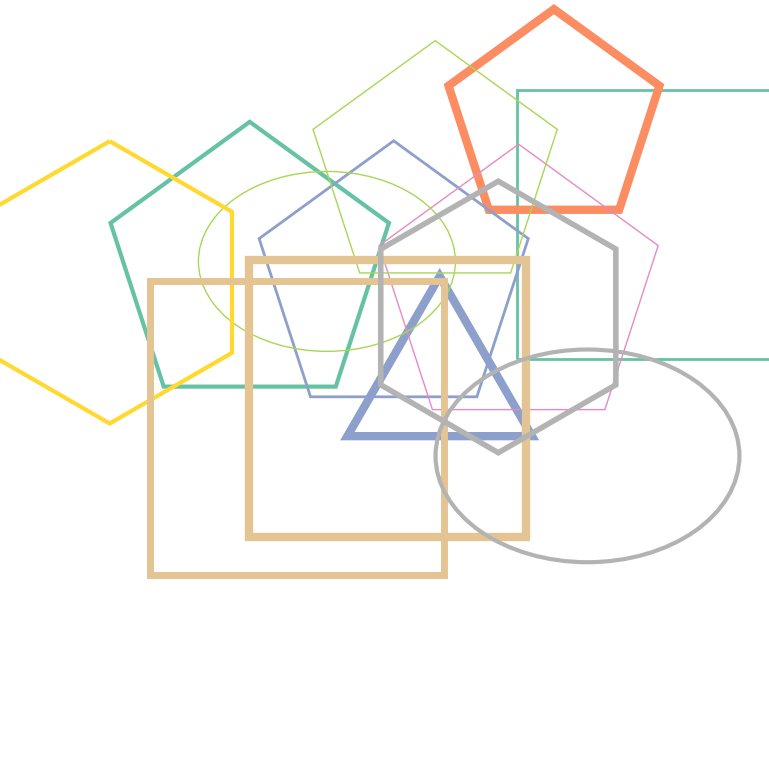[{"shape": "pentagon", "thickness": 1.5, "radius": 0.95, "center": [0.324, 0.652]}, {"shape": "square", "thickness": 1, "radius": 0.87, "center": [0.846, 0.708]}, {"shape": "pentagon", "thickness": 3, "radius": 0.72, "center": [0.719, 0.844]}, {"shape": "pentagon", "thickness": 1, "radius": 0.92, "center": [0.511, 0.633]}, {"shape": "triangle", "thickness": 3, "radius": 0.69, "center": [0.571, 0.503]}, {"shape": "pentagon", "thickness": 0.5, "radius": 0.95, "center": [0.674, 0.622]}, {"shape": "oval", "thickness": 0.5, "radius": 0.83, "center": [0.425, 0.661]}, {"shape": "pentagon", "thickness": 0.5, "radius": 0.83, "center": [0.565, 0.78]}, {"shape": "hexagon", "thickness": 1.5, "radius": 0.92, "center": [0.142, 0.633]}, {"shape": "square", "thickness": 3, "radius": 0.9, "center": [0.503, 0.483]}, {"shape": "square", "thickness": 2.5, "radius": 0.96, "center": [0.386, 0.444]}, {"shape": "oval", "thickness": 1.5, "radius": 0.99, "center": [0.763, 0.408]}, {"shape": "hexagon", "thickness": 2, "radius": 0.88, "center": [0.647, 0.588]}]